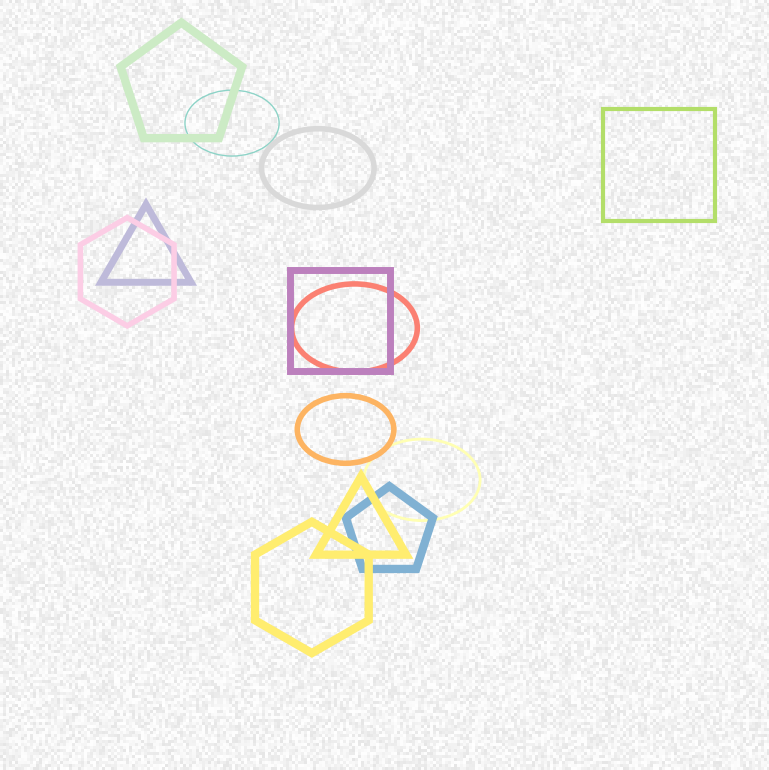[{"shape": "oval", "thickness": 0.5, "radius": 0.31, "center": [0.301, 0.84]}, {"shape": "oval", "thickness": 1, "radius": 0.38, "center": [0.548, 0.377]}, {"shape": "triangle", "thickness": 2.5, "radius": 0.34, "center": [0.19, 0.667]}, {"shape": "oval", "thickness": 2, "radius": 0.41, "center": [0.46, 0.574]}, {"shape": "pentagon", "thickness": 3, "radius": 0.3, "center": [0.506, 0.309]}, {"shape": "oval", "thickness": 2, "radius": 0.31, "center": [0.449, 0.442]}, {"shape": "square", "thickness": 1.5, "radius": 0.36, "center": [0.856, 0.786]}, {"shape": "hexagon", "thickness": 2, "radius": 0.35, "center": [0.165, 0.647]}, {"shape": "oval", "thickness": 2, "radius": 0.37, "center": [0.413, 0.782]}, {"shape": "square", "thickness": 2.5, "radius": 0.33, "center": [0.442, 0.584]}, {"shape": "pentagon", "thickness": 3, "radius": 0.41, "center": [0.236, 0.888]}, {"shape": "triangle", "thickness": 3, "radius": 0.34, "center": [0.469, 0.313]}, {"shape": "hexagon", "thickness": 3, "radius": 0.43, "center": [0.405, 0.237]}]